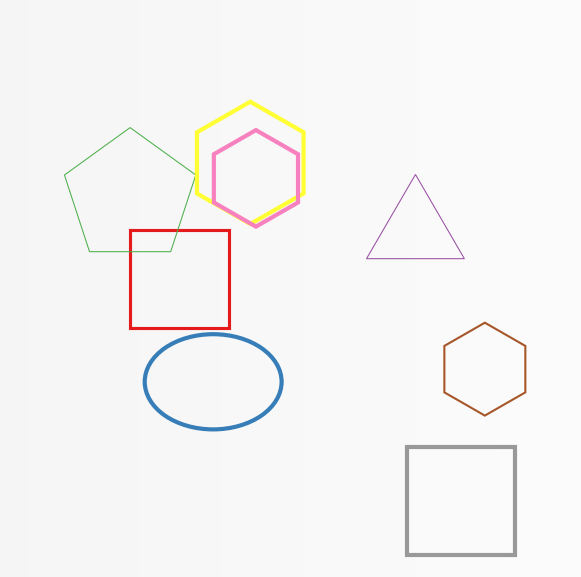[{"shape": "square", "thickness": 1.5, "radius": 0.43, "center": [0.309, 0.516]}, {"shape": "oval", "thickness": 2, "radius": 0.59, "center": [0.367, 0.338]}, {"shape": "pentagon", "thickness": 0.5, "radius": 0.59, "center": [0.224, 0.659]}, {"shape": "triangle", "thickness": 0.5, "radius": 0.49, "center": [0.715, 0.6]}, {"shape": "hexagon", "thickness": 2, "radius": 0.53, "center": [0.431, 0.717]}, {"shape": "hexagon", "thickness": 1, "radius": 0.4, "center": [0.834, 0.36]}, {"shape": "hexagon", "thickness": 2, "radius": 0.42, "center": [0.44, 0.69]}, {"shape": "square", "thickness": 2, "radius": 0.47, "center": [0.793, 0.132]}]